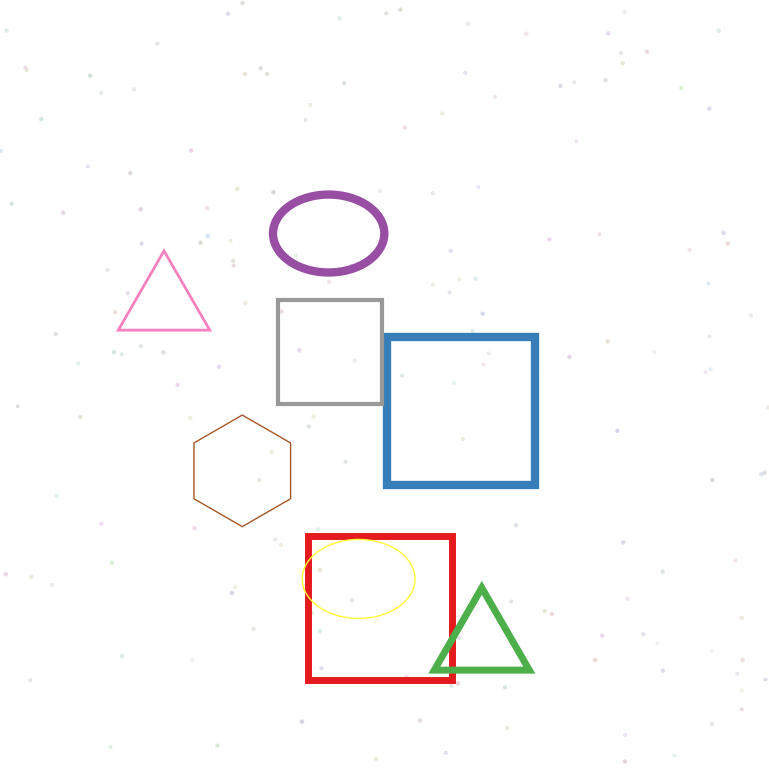[{"shape": "square", "thickness": 2.5, "radius": 0.47, "center": [0.494, 0.21]}, {"shape": "square", "thickness": 3, "radius": 0.48, "center": [0.599, 0.466]}, {"shape": "triangle", "thickness": 2.5, "radius": 0.36, "center": [0.626, 0.165]}, {"shape": "oval", "thickness": 3, "radius": 0.36, "center": [0.427, 0.697]}, {"shape": "oval", "thickness": 0.5, "radius": 0.37, "center": [0.466, 0.248]}, {"shape": "hexagon", "thickness": 0.5, "radius": 0.36, "center": [0.315, 0.388]}, {"shape": "triangle", "thickness": 1, "radius": 0.34, "center": [0.213, 0.606]}, {"shape": "square", "thickness": 1.5, "radius": 0.34, "center": [0.429, 0.543]}]